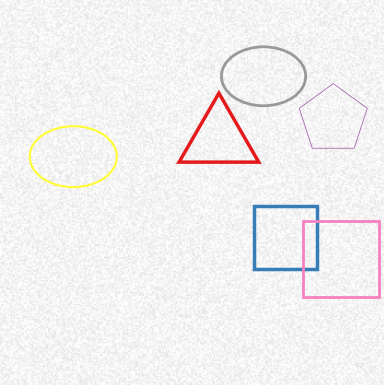[{"shape": "triangle", "thickness": 2.5, "radius": 0.6, "center": [0.569, 0.639]}, {"shape": "square", "thickness": 2.5, "radius": 0.41, "center": [0.741, 0.383]}, {"shape": "pentagon", "thickness": 0.5, "radius": 0.46, "center": [0.866, 0.69]}, {"shape": "oval", "thickness": 1.5, "radius": 0.57, "center": [0.19, 0.593]}, {"shape": "square", "thickness": 2, "radius": 0.49, "center": [0.886, 0.328]}, {"shape": "oval", "thickness": 2, "radius": 0.55, "center": [0.685, 0.802]}]